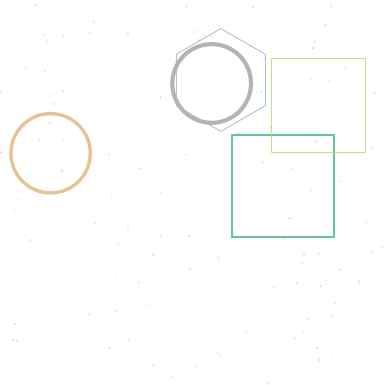[{"shape": "square", "thickness": 1.5, "radius": 0.66, "center": [0.735, 0.517]}, {"shape": "hexagon", "thickness": 0.5, "radius": 0.67, "center": [0.574, 0.792]}, {"shape": "square", "thickness": 0.5, "radius": 0.61, "center": [0.827, 0.728]}, {"shape": "circle", "thickness": 2.5, "radius": 0.52, "center": [0.131, 0.602]}, {"shape": "circle", "thickness": 3, "radius": 0.51, "center": [0.55, 0.783]}]